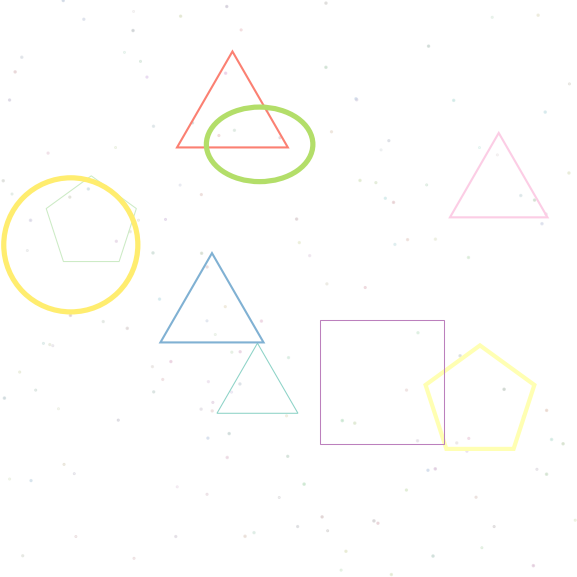[{"shape": "triangle", "thickness": 0.5, "radius": 0.4, "center": [0.446, 0.324]}, {"shape": "pentagon", "thickness": 2, "radius": 0.5, "center": [0.831, 0.302]}, {"shape": "triangle", "thickness": 1, "radius": 0.55, "center": [0.402, 0.799]}, {"shape": "triangle", "thickness": 1, "radius": 0.52, "center": [0.367, 0.458]}, {"shape": "oval", "thickness": 2.5, "radius": 0.46, "center": [0.45, 0.749]}, {"shape": "triangle", "thickness": 1, "radius": 0.49, "center": [0.864, 0.672]}, {"shape": "square", "thickness": 0.5, "radius": 0.54, "center": [0.661, 0.337]}, {"shape": "pentagon", "thickness": 0.5, "radius": 0.41, "center": [0.158, 0.613]}, {"shape": "circle", "thickness": 2.5, "radius": 0.58, "center": [0.123, 0.575]}]